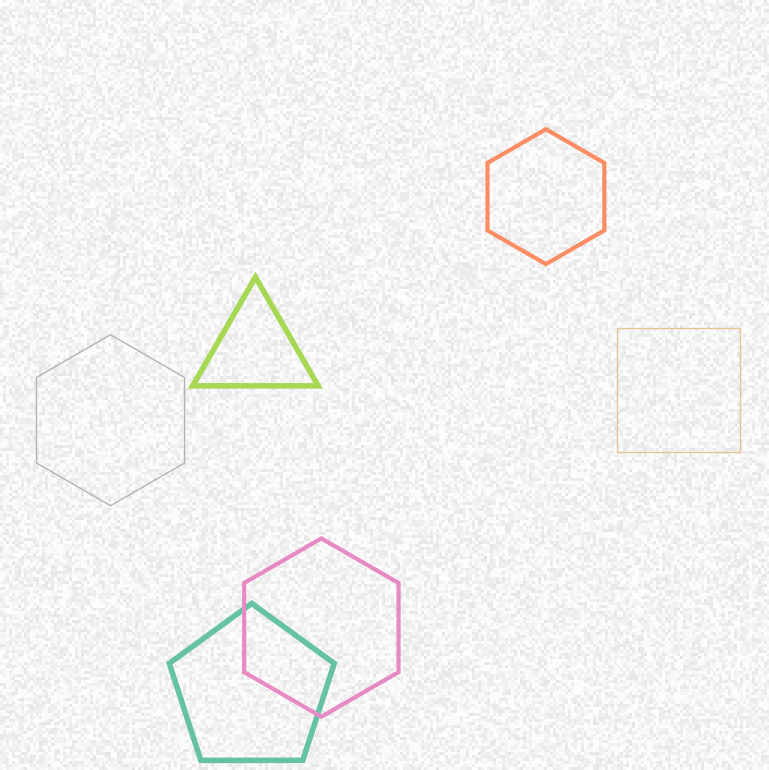[{"shape": "pentagon", "thickness": 2, "radius": 0.56, "center": [0.327, 0.104]}, {"shape": "hexagon", "thickness": 1.5, "radius": 0.44, "center": [0.709, 0.745]}, {"shape": "hexagon", "thickness": 1.5, "radius": 0.58, "center": [0.417, 0.185]}, {"shape": "triangle", "thickness": 2, "radius": 0.47, "center": [0.332, 0.546]}, {"shape": "square", "thickness": 0.5, "radius": 0.4, "center": [0.881, 0.493]}, {"shape": "hexagon", "thickness": 0.5, "radius": 0.56, "center": [0.144, 0.454]}]